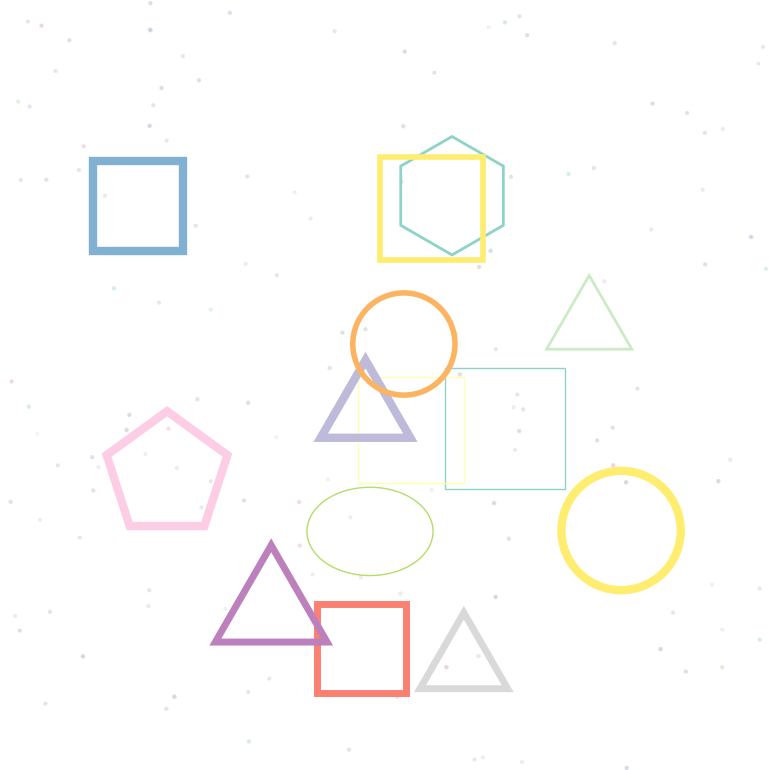[{"shape": "square", "thickness": 0.5, "radius": 0.39, "center": [0.656, 0.444]}, {"shape": "hexagon", "thickness": 1, "radius": 0.38, "center": [0.587, 0.746]}, {"shape": "square", "thickness": 0.5, "radius": 0.34, "center": [0.534, 0.442]}, {"shape": "triangle", "thickness": 3, "radius": 0.34, "center": [0.475, 0.465]}, {"shape": "square", "thickness": 2.5, "radius": 0.29, "center": [0.47, 0.158]}, {"shape": "square", "thickness": 3, "radius": 0.29, "center": [0.179, 0.732]}, {"shape": "circle", "thickness": 2, "radius": 0.33, "center": [0.525, 0.553]}, {"shape": "oval", "thickness": 0.5, "radius": 0.41, "center": [0.481, 0.31]}, {"shape": "pentagon", "thickness": 3, "radius": 0.41, "center": [0.217, 0.383]}, {"shape": "triangle", "thickness": 2.5, "radius": 0.33, "center": [0.602, 0.138]}, {"shape": "triangle", "thickness": 2.5, "radius": 0.42, "center": [0.352, 0.208]}, {"shape": "triangle", "thickness": 1, "radius": 0.32, "center": [0.765, 0.578]}, {"shape": "square", "thickness": 2, "radius": 0.33, "center": [0.56, 0.73]}, {"shape": "circle", "thickness": 3, "radius": 0.39, "center": [0.807, 0.311]}]